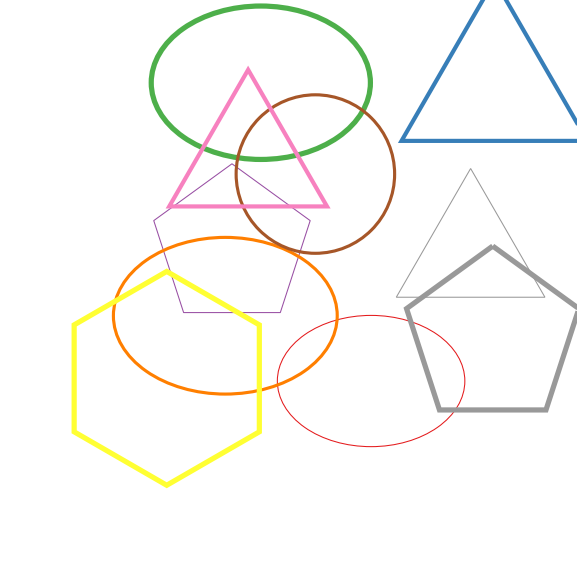[{"shape": "oval", "thickness": 0.5, "radius": 0.81, "center": [0.643, 0.339]}, {"shape": "triangle", "thickness": 2, "radius": 0.93, "center": [0.856, 0.848]}, {"shape": "oval", "thickness": 2.5, "radius": 0.95, "center": [0.452, 0.856]}, {"shape": "pentagon", "thickness": 0.5, "radius": 0.71, "center": [0.402, 0.573]}, {"shape": "oval", "thickness": 1.5, "radius": 0.97, "center": [0.39, 0.452]}, {"shape": "hexagon", "thickness": 2.5, "radius": 0.93, "center": [0.289, 0.344]}, {"shape": "circle", "thickness": 1.5, "radius": 0.69, "center": [0.546, 0.698]}, {"shape": "triangle", "thickness": 2, "radius": 0.79, "center": [0.43, 0.721]}, {"shape": "pentagon", "thickness": 2.5, "radius": 0.78, "center": [0.853, 0.416]}, {"shape": "triangle", "thickness": 0.5, "radius": 0.74, "center": [0.815, 0.559]}]